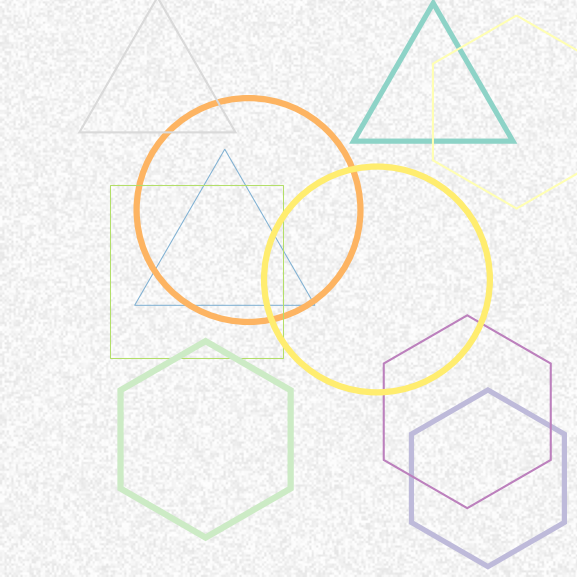[{"shape": "triangle", "thickness": 2.5, "radius": 0.8, "center": [0.75, 0.834]}, {"shape": "hexagon", "thickness": 1, "radius": 0.84, "center": [0.894, 0.805]}, {"shape": "hexagon", "thickness": 2.5, "radius": 0.76, "center": [0.845, 0.171]}, {"shape": "triangle", "thickness": 0.5, "radius": 0.9, "center": [0.389, 0.561]}, {"shape": "circle", "thickness": 3, "radius": 0.97, "center": [0.43, 0.635]}, {"shape": "square", "thickness": 0.5, "radius": 0.75, "center": [0.34, 0.529]}, {"shape": "triangle", "thickness": 1, "radius": 0.78, "center": [0.273, 0.848]}, {"shape": "hexagon", "thickness": 1, "radius": 0.83, "center": [0.809, 0.286]}, {"shape": "hexagon", "thickness": 3, "radius": 0.85, "center": [0.356, 0.238]}, {"shape": "circle", "thickness": 3, "radius": 0.98, "center": [0.653, 0.515]}]